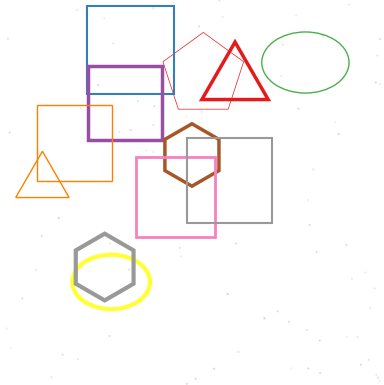[{"shape": "triangle", "thickness": 2.5, "radius": 0.5, "center": [0.61, 0.791]}, {"shape": "pentagon", "thickness": 0.5, "radius": 0.55, "center": [0.528, 0.806]}, {"shape": "square", "thickness": 1.5, "radius": 0.57, "center": [0.339, 0.87]}, {"shape": "oval", "thickness": 1, "radius": 0.57, "center": [0.793, 0.838]}, {"shape": "square", "thickness": 2.5, "radius": 0.48, "center": [0.325, 0.732]}, {"shape": "triangle", "thickness": 1, "radius": 0.4, "center": [0.11, 0.527]}, {"shape": "square", "thickness": 1, "radius": 0.49, "center": [0.193, 0.629]}, {"shape": "oval", "thickness": 3, "radius": 0.5, "center": [0.289, 0.268]}, {"shape": "hexagon", "thickness": 2.5, "radius": 0.41, "center": [0.499, 0.597]}, {"shape": "square", "thickness": 2, "radius": 0.52, "center": [0.456, 0.488]}, {"shape": "square", "thickness": 1.5, "radius": 0.55, "center": [0.596, 0.531]}, {"shape": "hexagon", "thickness": 3, "radius": 0.43, "center": [0.272, 0.306]}]